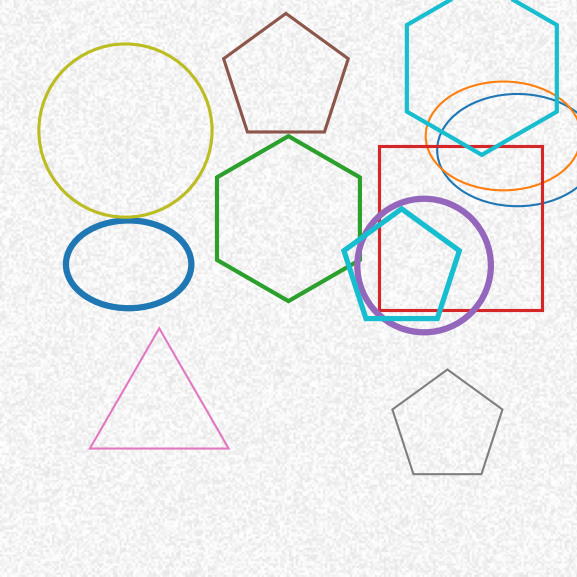[{"shape": "oval", "thickness": 3, "radius": 0.54, "center": [0.223, 0.541]}, {"shape": "oval", "thickness": 1, "radius": 0.69, "center": [0.896, 0.739]}, {"shape": "oval", "thickness": 1, "radius": 0.67, "center": [0.872, 0.764]}, {"shape": "hexagon", "thickness": 2, "radius": 0.71, "center": [0.499, 0.621]}, {"shape": "square", "thickness": 1.5, "radius": 0.71, "center": [0.798, 0.605]}, {"shape": "circle", "thickness": 3, "radius": 0.58, "center": [0.734, 0.539]}, {"shape": "pentagon", "thickness": 1.5, "radius": 0.57, "center": [0.495, 0.862]}, {"shape": "triangle", "thickness": 1, "radius": 0.69, "center": [0.276, 0.292]}, {"shape": "pentagon", "thickness": 1, "radius": 0.5, "center": [0.775, 0.259]}, {"shape": "circle", "thickness": 1.5, "radius": 0.75, "center": [0.217, 0.773]}, {"shape": "hexagon", "thickness": 2, "radius": 0.75, "center": [0.834, 0.881]}, {"shape": "pentagon", "thickness": 2.5, "radius": 0.53, "center": [0.695, 0.532]}]